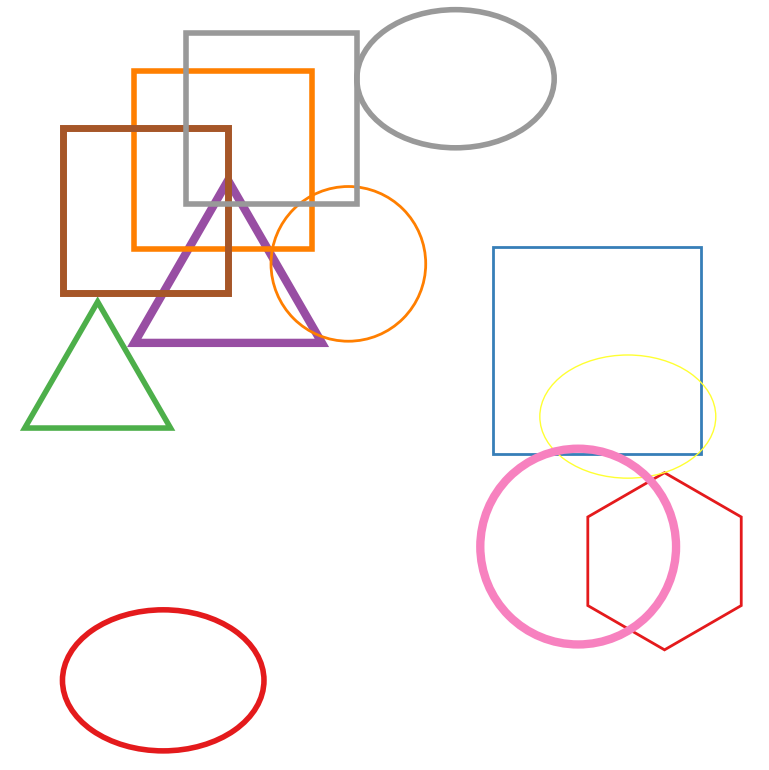[{"shape": "hexagon", "thickness": 1, "radius": 0.58, "center": [0.863, 0.271]}, {"shape": "oval", "thickness": 2, "radius": 0.65, "center": [0.212, 0.116]}, {"shape": "square", "thickness": 1, "radius": 0.67, "center": [0.775, 0.544]}, {"shape": "triangle", "thickness": 2, "radius": 0.55, "center": [0.127, 0.499]}, {"shape": "triangle", "thickness": 3, "radius": 0.7, "center": [0.296, 0.625]}, {"shape": "circle", "thickness": 1, "radius": 0.5, "center": [0.452, 0.657]}, {"shape": "square", "thickness": 2, "radius": 0.58, "center": [0.289, 0.793]}, {"shape": "oval", "thickness": 0.5, "radius": 0.57, "center": [0.815, 0.459]}, {"shape": "square", "thickness": 2.5, "radius": 0.53, "center": [0.189, 0.727]}, {"shape": "circle", "thickness": 3, "radius": 0.64, "center": [0.751, 0.29]}, {"shape": "oval", "thickness": 2, "radius": 0.64, "center": [0.592, 0.898]}, {"shape": "square", "thickness": 2, "radius": 0.56, "center": [0.353, 0.846]}]